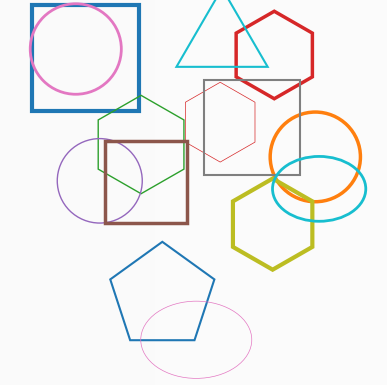[{"shape": "pentagon", "thickness": 1.5, "radius": 0.71, "center": [0.419, 0.231]}, {"shape": "square", "thickness": 3, "radius": 0.69, "center": [0.22, 0.848]}, {"shape": "circle", "thickness": 2.5, "radius": 0.58, "center": [0.814, 0.592]}, {"shape": "hexagon", "thickness": 1, "radius": 0.64, "center": [0.364, 0.625]}, {"shape": "hexagon", "thickness": 0.5, "radius": 0.52, "center": [0.568, 0.683]}, {"shape": "hexagon", "thickness": 2.5, "radius": 0.57, "center": [0.708, 0.857]}, {"shape": "circle", "thickness": 1, "radius": 0.55, "center": [0.257, 0.53]}, {"shape": "square", "thickness": 2.5, "radius": 0.53, "center": [0.377, 0.528]}, {"shape": "circle", "thickness": 2, "radius": 0.59, "center": [0.196, 0.873]}, {"shape": "oval", "thickness": 0.5, "radius": 0.72, "center": [0.506, 0.117]}, {"shape": "square", "thickness": 1.5, "radius": 0.62, "center": [0.65, 0.669]}, {"shape": "hexagon", "thickness": 3, "radius": 0.59, "center": [0.704, 0.418]}, {"shape": "oval", "thickness": 2, "radius": 0.6, "center": [0.824, 0.509]}, {"shape": "triangle", "thickness": 1.5, "radius": 0.68, "center": [0.573, 0.894]}]